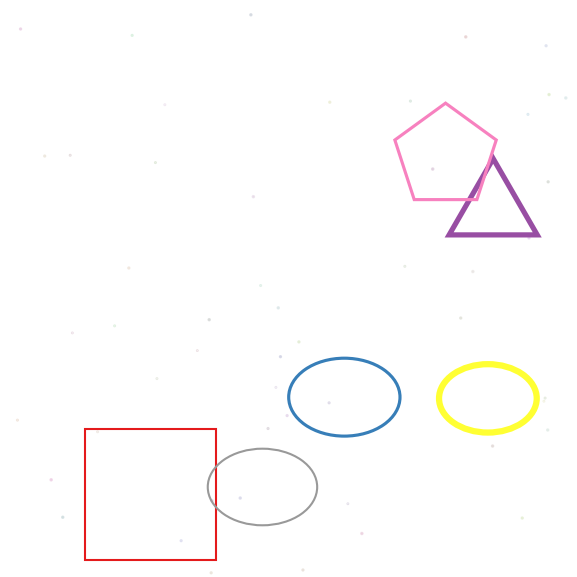[{"shape": "square", "thickness": 1, "radius": 0.57, "center": [0.26, 0.142]}, {"shape": "oval", "thickness": 1.5, "radius": 0.48, "center": [0.596, 0.311]}, {"shape": "triangle", "thickness": 2.5, "radius": 0.44, "center": [0.854, 0.636]}, {"shape": "oval", "thickness": 3, "radius": 0.42, "center": [0.845, 0.309]}, {"shape": "pentagon", "thickness": 1.5, "radius": 0.46, "center": [0.772, 0.728]}, {"shape": "oval", "thickness": 1, "radius": 0.47, "center": [0.454, 0.156]}]